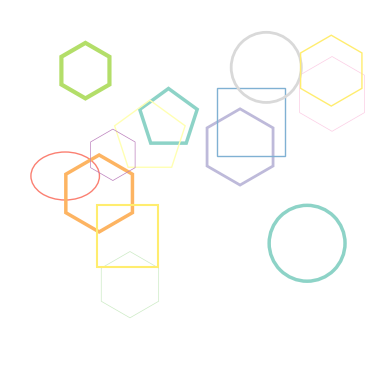[{"shape": "circle", "thickness": 2.5, "radius": 0.49, "center": [0.798, 0.368]}, {"shape": "pentagon", "thickness": 2.5, "radius": 0.39, "center": [0.438, 0.692]}, {"shape": "pentagon", "thickness": 1, "radius": 0.48, "center": [0.389, 0.643]}, {"shape": "hexagon", "thickness": 2, "radius": 0.49, "center": [0.624, 0.618]}, {"shape": "oval", "thickness": 1, "radius": 0.45, "center": [0.169, 0.543]}, {"shape": "square", "thickness": 1, "radius": 0.44, "center": [0.652, 0.683]}, {"shape": "hexagon", "thickness": 2.5, "radius": 0.5, "center": [0.258, 0.498]}, {"shape": "hexagon", "thickness": 3, "radius": 0.36, "center": [0.222, 0.817]}, {"shape": "hexagon", "thickness": 0.5, "radius": 0.49, "center": [0.862, 0.756]}, {"shape": "circle", "thickness": 2, "radius": 0.46, "center": [0.692, 0.825]}, {"shape": "hexagon", "thickness": 0.5, "radius": 0.33, "center": [0.293, 0.598]}, {"shape": "hexagon", "thickness": 0.5, "radius": 0.43, "center": [0.338, 0.261]}, {"shape": "hexagon", "thickness": 1, "radius": 0.46, "center": [0.86, 0.817]}, {"shape": "square", "thickness": 1.5, "radius": 0.4, "center": [0.331, 0.386]}]